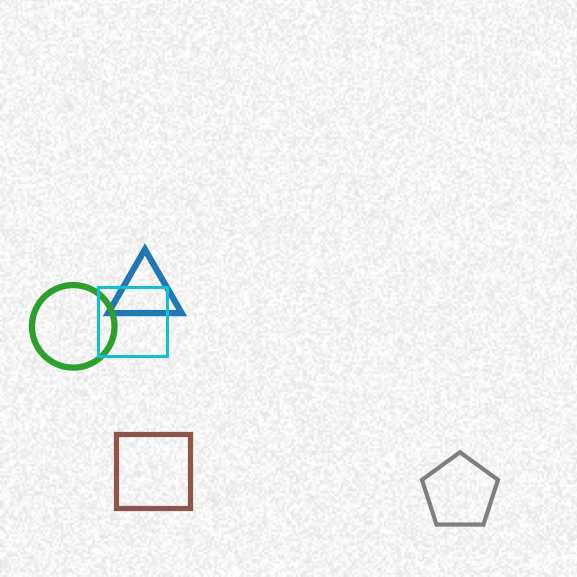[{"shape": "triangle", "thickness": 3, "radius": 0.37, "center": [0.251, 0.494]}, {"shape": "circle", "thickness": 3, "radius": 0.36, "center": [0.127, 0.434]}, {"shape": "square", "thickness": 2.5, "radius": 0.32, "center": [0.265, 0.183]}, {"shape": "pentagon", "thickness": 2, "radius": 0.35, "center": [0.796, 0.147]}, {"shape": "square", "thickness": 1.5, "radius": 0.3, "center": [0.229, 0.442]}]